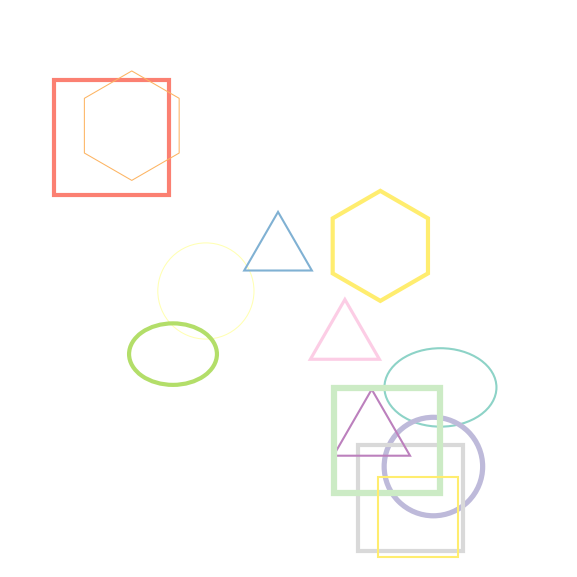[{"shape": "oval", "thickness": 1, "radius": 0.49, "center": [0.763, 0.328]}, {"shape": "circle", "thickness": 0.5, "radius": 0.42, "center": [0.357, 0.495]}, {"shape": "circle", "thickness": 2.5, "radius": 0.43, "center": [0.75, 0.191]}, {"shape": "square", "thickness": 2, "radius": 0.5, "center": [0.193, 0.761]}, {"shape": "triangle", "thickness": 1, "radius": 0.34, "center": [0.481, 0.565]}, {"shape": "hexagon", "thickness": 0.5, "radius": 0.47, "center": [0.228, 0.782]}, {"shape": "oval", "thickness": 2, "radius": 0.38, "center": [0.3, 0.386]}, {"shape": "triangle", "thickness": 1.5, "radius": 0.34, "center": [0.597, 0.412]}, {"shape": "square", "thickness": 2, "radius": 0.46, "center": [0.711, 0.137]}, {"shape": "triangle", "thickness": 1, "radius": 0.38, "center": [0.644, 0.248]}, {"shape": "square", "thickness": 3, "radius": 0.46, "center": [0.67, 0.236]}, {"shape": "hexagon", "thickness": 2, "radius": 0.48, "center": [0.659, 0.573]}, {"shape": "square", "thickness": 1, "radius": 0.34, "center": [0.723, 0.104]}]